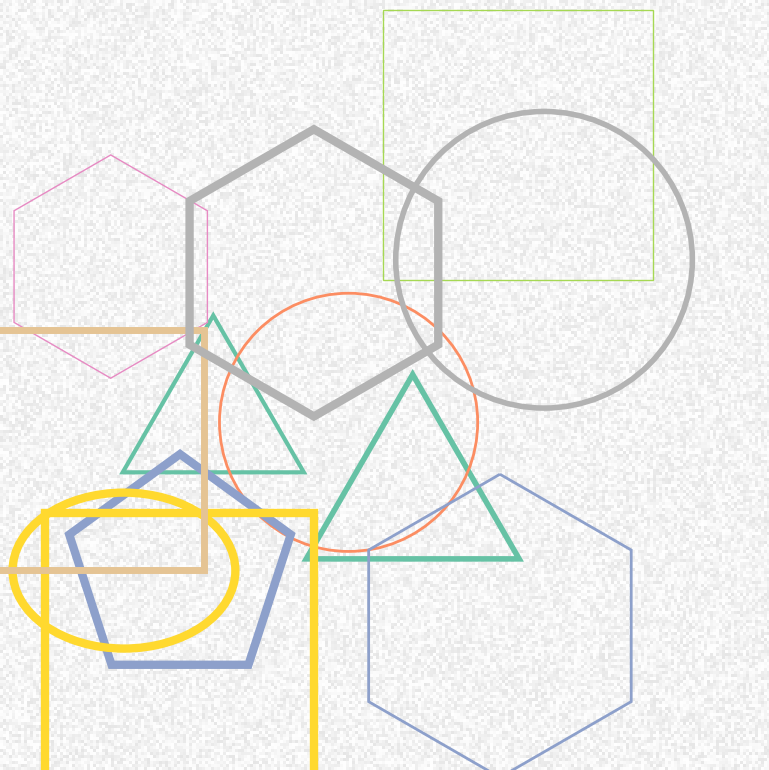[{"shape": "triangle", "thickness": 1.5, "radius": 0.68, "center": [0.277, 0.454]}, {"shape": "triangle", "thickness": 2, "radius": 0.8, "center": [0.536, 0.354]}, {"shape": "circle", "thickness": 1, "radius": 0.84, "center": [0.453, 0.452]}, {"shape": "pentagon", "thickness": 3, "radius": 0.76, "center": [0.234, 0.259]}, {"shape": "hexagon", "thickness": 1, "radius": 0.98, "center": [0.649, 0.187]}, {"shape": "hexagon", "thickness": 0.5, "radius": 0.72, "center": [0.144, 0.654]}, {"shape": "square", "thickness": 0.5, "radius": 0.88, "center": [0.672, 0.812]}, {"shape": "square", "thickness": 3, "radius": 0.87, "center": [0.233, 0.159]}, {"shape": "oval", "thickness": 3, "radius": 0.72, "center": [0.161, 0.259]}, {"shape": "square", "thickness": 2.5, "radius": 0.78, "center": [0.109, 0.416]}, {"shape": "circle", "thickness": 2, "radius": 0.96, "center": [0.707, 0.663]}, {"shape": "hexagon", "thickness": 3, "radius": 0.93, "center": [0.408, 0.646]}]